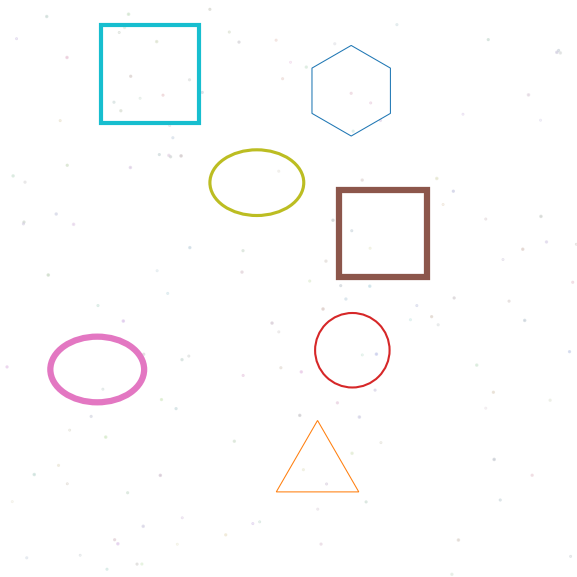[{"shape": "hexagon", "thickness": 0.5, "radius": 0.39, "center": [0.608, 0.842]}, {"shape": "triangle", "thickness": 0.5, "radius": 0.41, "center": [0.55, 0.189]}, {"shape": "circle", "thickness": 1, "radius": 0.32, "center": [0.61, 0.393]}, {"shape": "square", "thickness": 3, "radius": 0.38, "center": [0.663, 0.595]}, {"shape": "oval", "thickness": 3, "radius": 0.41, "center": [0.168, 0.359]}, {"shape": "oval", "thickness": 1.5, "radius": 0.41, "center": [0.445, 0.683]}, {"shape": "square", "thickness": 2, "radius": 0.42, "center": [0.26, 0.872]}]